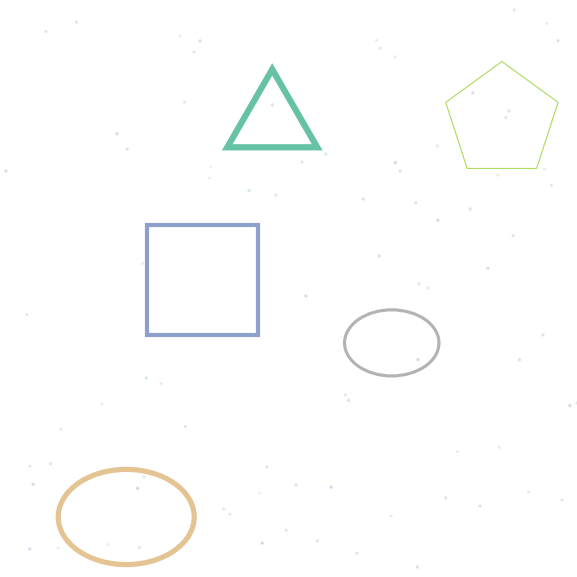[{"shape": "triangle", "thickness": 3, "radius": 0.45, "center": [0.471, 0.789]}, {"shape": "square", "thickness": 2, "radius": 0.48, "center": [0.351, 0.514]}, {"shape": "pentagon", "thickness": 0.5, "radius": 0.51, "center": [0.869, 0.79]}, {"shape": "oval", "thickness": 2.5, "radius": 0.59, "center": [0.219, 0.104]}, {"shape": "oval", "thickness": 1.5, "radius": 0.41, "center": [0.678, 0.405]}]